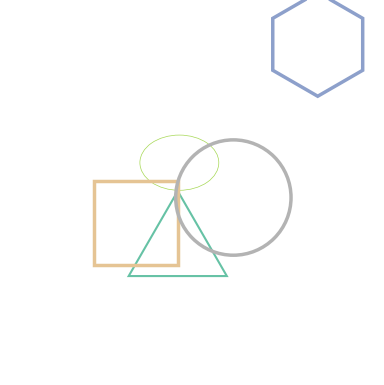[{"shape": "triangle", "thickness": 1.5, "radius": 0.74, "center": [0.462, 0.357]}, {"shape": "hexagon", "thickness": 2.5, "radius": 0.67, "center": [0.825, 0.885]}, {"shape": "oval", "thickness": 0.5, "radius": 0.51, "center": [0.466, 0.577]}, {"shape": "square", "thickness": 2.5, "radius": 0.55, "center": [0.353, 0.42]}, {"shape": "circle", "thickness": 2.5, "radius": 0.75, "center": [0.606, 0.487]}]